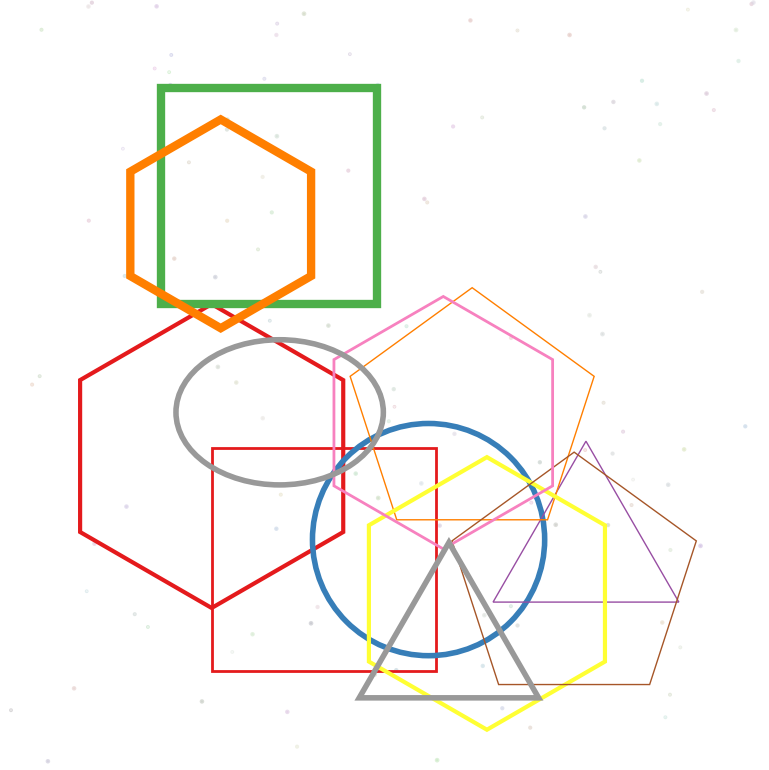[{"shape": "hexagon", "thickness": 1.5, "radius": 0.99, "center": [0.275, 0.408]}, {"shape": "square", "thickness": 1, "radius": 0.73, "center": [0.421, 0.273]}, {"shape": "circle", "thickness": 2, "radius": 0.75, "center": [0.557, 0.299]}, {"shape": "square", "thickness": 3, "radius": 0.7, "center": [0.349, 0.746]}, {"shape": "triangle", "thickness": 0.5, "radius": 0.7, "center": [0.761, 0.288]}, {"shape": "pentagon", "thickness": 0.5, "radius": 0.83, "center": [0.613, 0.46]}, {"shape": "hexagon", "thickness": 3, "radius": 0.68, "center": [0.287, 0.709]}, {"shape": "hexagon", "thickness": 1.5, "radius": 0.89, "center": [0.632, 0.229]}, {"shape": "pentagon", "thickness": 0.5, "radius": 0.83, "center": [0.746, 0.246]}, {"shape": "hexagon", "thickness": 1, "radius": 0.82, "center": [0.576, 0.451]}, {"shape": "triangle", "thickness": 2, "radius": 0.67, "center": [0.583, 0.161]}, {"shape": "oval", "thickness": 2, "radius": 0.67, "center": [0.363, 0.465]}]